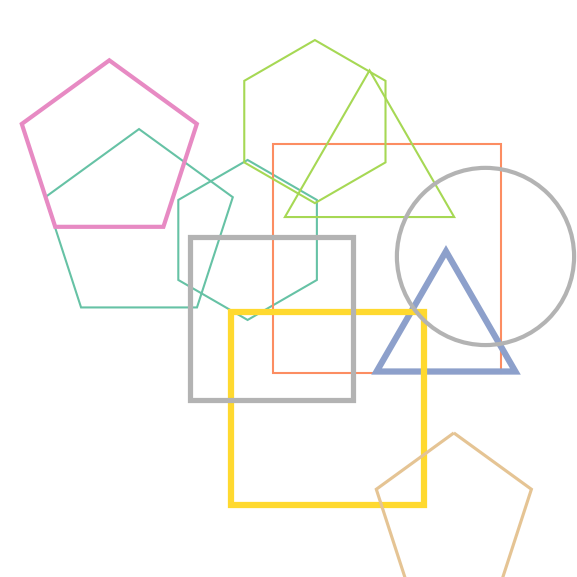[{"shape": "pentagon", "thickness": 1, "radius": 0.85, "center": [0.241, 0.605]}, {"shape": "hexagon", "thickness": 1, "radius": 0.69, "center": [0.429, 0.584]}, {"shape": "square", "thickness": 1, "radius": 0.99, "center": [0.67, 0.552]}, {"shape": "triangle", "thickness": 3, "radius": 0.69, "center": [0.772, 0.425]}, {"shape": "pentagon", "thickness": 2, "radius": 0.8, "center": [0.189, 0.735]}, {"shape": "triangle", "thickness": 1, "radius": 0.85, "center": [0.64, 0.708]}, {"shape": "hexagon", "thickness": 1, "radius": 0.71, "center": [0.545, 0.789]}, {"shape": "square", "thickness": 3, "radius": 0.83, "center": [0.567, 0.292]}, {"shape": "pentagon", "thickness": 1.5, "radius": 0.71, "center": [0.786, 0.108]}, {"shape": "square", "thickness": 2.5, "radius": 0.71, "center": [0.469, 0.447]}, {"shape": "circle", "thickness": 2, "radius": 0.77, "center": [0.841, 0.555]}]